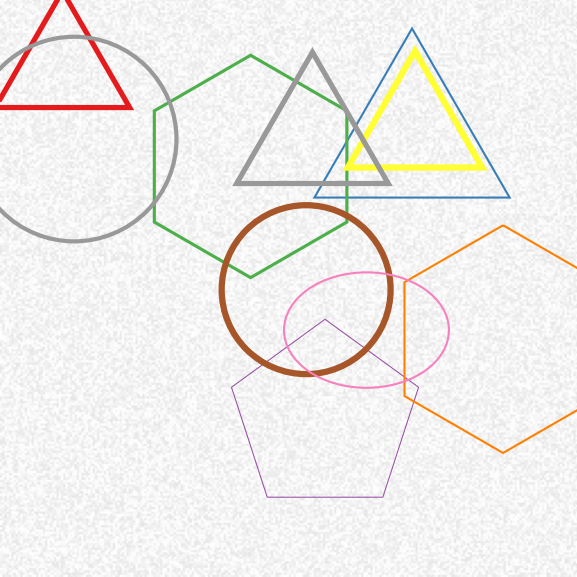[{"shape": "triangle", "thickness": 2.5, "radius": 0.67, "center": [0.108, 0.88]}, {"shape": "triangle", "thickness": 1, "radius": 0.98, "center": [0.713, 0.755]}, {"shape": "hexagon", "thickness": 1.5, "radius": 0.96, "center": [0.434, 0.711]}, {"shape": "pentagon", "thickness": 0.5, "radius": 0.85, "center": [0.563, 0.276]}, {"shape": "hexagon", "thickness": 1, "radius": 0.99, "center": [0.871, 0.412]}, {"shape": "triangle", "thickness": 3, "radius": 0.67, "center": [0.719, 0.776]}, {"shape": "circle", "thickness": 3, "radius": 0.73, "center": [0.53, 0.498]}, {"shape": "oval", "thickness": 1, "radius": 0.71, "center": [0.635, 0.428]}, {"shape": "triangle", "thickness": 2.5, "radius": 0.76, "center": [0.541, 0.757]}, {"shape": "circle", "thickness": 2, "radius": 0.89, "center": [0.128, 0.758]}]